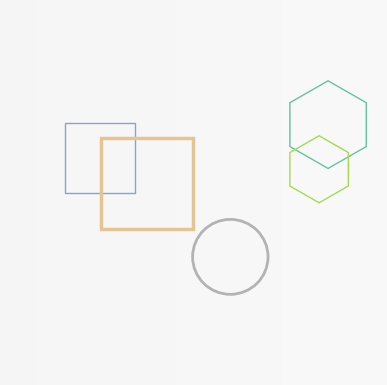[{"shape": "hexagon", "thickness": 1, "radius": 0.57, "center": [0.847, 0.676]}, {"shape": "square", "thickness": 1, "radius": 0.45, "center": [0.257, 0.59]}, {"shape": "hexagon", "thickness": 1, "radius": 0.44, "center": [0.823, 0.56]}, {"shape": "square", "thickness": 2.5, "radius": 0.59, "center": [0.38, 0.524]}, {"shape": "circle", "thickness": 2, "radius": 0.49, "center": [0.594, 0.333]}]